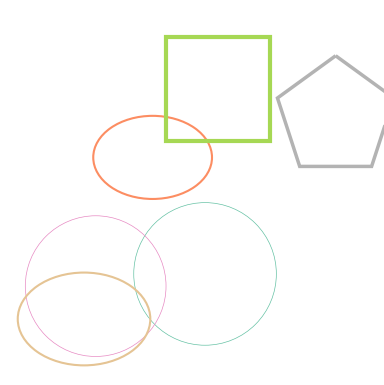[{"shape": "circle", "thickness": 0.5, "radius": 0.93, "center": [0.533, 0.289]}, {"shape": "oval", "thickness": 1.5, "radius": 0.77, "center": [0.396, 0.591]}, {"shape": "circle", "thickness": 0.5, "radius": 0.91, "center": [0.248, 0.257]}, {"shape": "square", "thickness": 3, "radius": 0.67, "center": [0.566, 0.769]}, {"shape": "oval", "thickness": 1.5, "radius": 0.86, "center": [0.218, 0.172]}, {"shape": "pentagon", "thickness": 2.5, "radius": 0.79, "center": [0.872, 0.696]}]